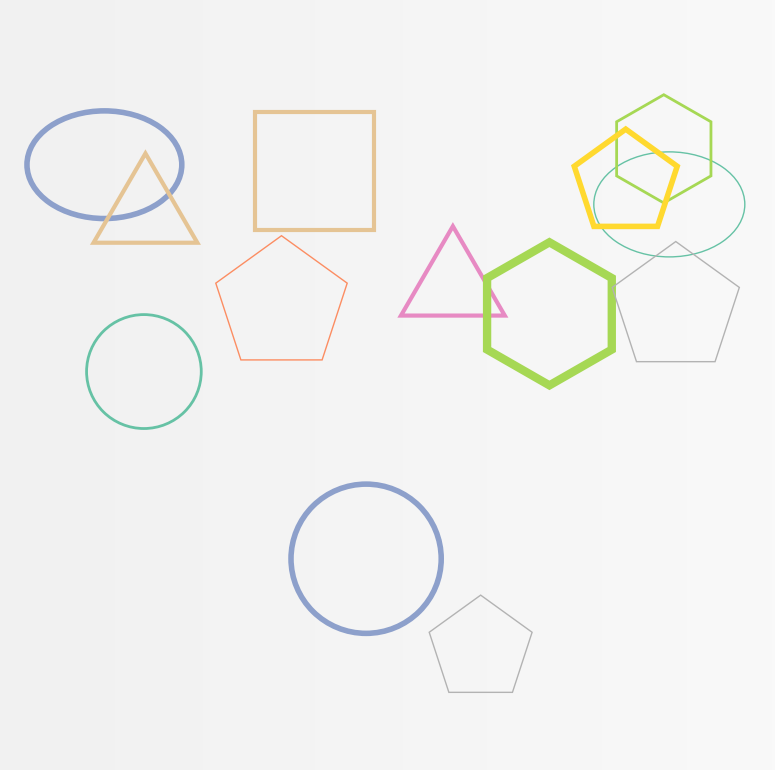[{"shape": "oval", "thickness": 0.5, "radius": 0.49, "center": [0.864, 0.735]}, {"shape": "circle", "thickness": 1, "radius": 0.37, "center": [0.186, 0.517]}, {"shape": "pentagon", "thickness": 0.5, "radius": 0.45, "center": [0.363, 0.605]}, {"shape": "circle", "thickness": 2, "radius": 0.48, "center": [0.472, 0.274]}, {"shape": "oval", "thickness": 2, "radius": 0.5, "center": [0.135, 0.786]}, {"shape": "triangle", "thickness": 1.5, "radius": 0.39, "center": [0.584, 0.629]}, {"shape": "hexagon", "thickness": 3, "radius": 0.46, "center": [0.709, 0.592]}, {"shape": "hexagon", "thickness": 1, "radius": 0.35, "center": [0.857, 0.807]}, {"shape": "pentagon", "thickness": 2, "radius": 0.35, "center": [0.807, 0.762]}, {"shape": "square", "thickness": 1.5, "radius": 0.38, "center": [0.406, 0.778]}, {"shape": "triangle", "thickness": 1.5, "radius": 0.39, "center": [0.188, 0.723]}, {"shape": "pentagon", "thickness": 0.5, "radius": 0.43, "center": [0.872, 0.6]}, {"shape": "pentagon", "thickness": 0.5, "radius": 0.35, "center": [0.62, 0.157]}]